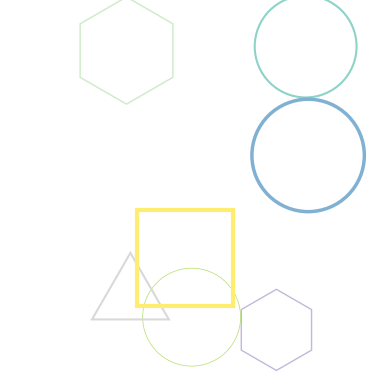[{"shape": "circle", "thickness": 1.5, "radius": 0.66, "center": [0.794, 0.879]}, {"shape": "hexagon", "thickness": 1, "radius": 0.53, "center": [0.718, 0.143]}, {"shape": "circle", "thickness": 2.5, "radius": 0.73, "center": [0.8, 0.596]}, {"shape": "circle", "thickness": 0.5, "radius": 0.64, "center": [0.498, 0.176]}, {"shape": "triangle", "thickness": 1.5, "radius": 0.58, "center": [0.339, 0.228]}, {"shape": "hexagon", "thickness": 1, "radius": 0.7, "center": [0.329, 0.869]}, {"shape": "square", "thickness": 3, "radius": 0.63, "center": [0.48, 0.329]}]